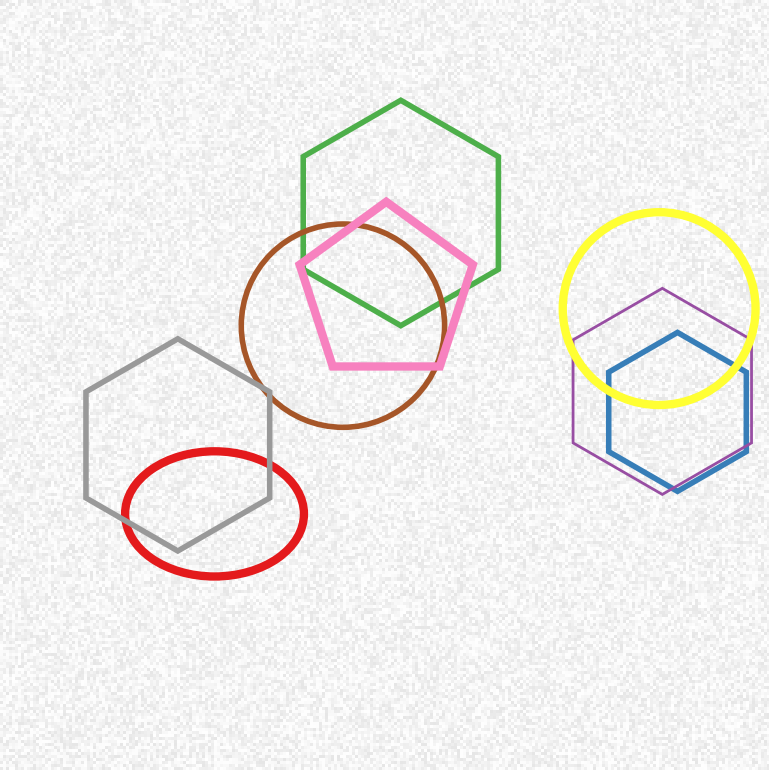[{"shape": "oval", "thickness": 3, "radius": 0.58, "center": [0.279, 0.333]}, {"shape": "hexagon", "thickness": 2, "radius": 0.52, "center": [0.88, 0.465]}, {"shape": "hexagon", "thickness": 2, "radius": 0.73, "center": [0.521, 0.723]}, {"shape": "hexagon", "thickness": 1, "radius": 0.67, "center": [0.86, 0.492]}, {"shape": "circle", "thickness": 3, "radius": 0.63, "center": [0.856, 0.599]}, {"shape": "circle", "thickness": 2, "radius": 0.66, "center": [0.445, 0.577]}, {"shape": "pentagon", "thickness": 3, "radius": 0.59, "center": [0.502, 0.62]}, {"shape": "hexagon", "thickness": 2, "radius": 0.69, "center": [0.231, 0.422]}]